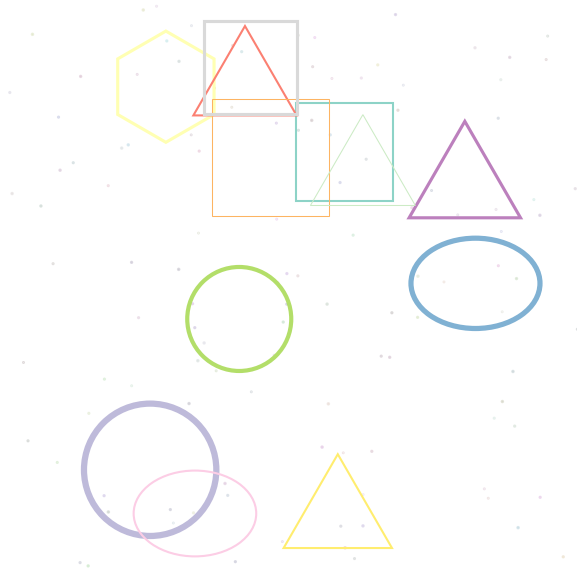[{"shape": "square", "thickness": 1, "radius": 0.42, "center": [0.597, 0.736]}, {"shape": "hexagon", "thickness": 1.5, "radius": 0.48, "center": [0.287, 0.849]}, {"shape": "circle", "thickness": 3, "radius": 0.57, "center": [0.26, 0.186]}, {"shape": "triangle", "thickness": 1, "radius": 0.52, "center": [0.424, 0.851]}, {"shape": "oval", "thickness": 2.5, "radius": 0.56, "center": [0.823, 0.508]}, {"shape": "square", "thickness": 0.5, "radius": 0.51, "center": [0.468, 0.727]}, {"shape": "circle", "thickness": 2, "radius": 0.45, "center": [0.414, 0.447]}, {"shape": "oval", "thickness": 1, "radius": 0.53, "center": [0.338, 0.11]}, {"shape": "square", "thickness": 1.5, "radius": 0.4, "center": [0.433, 0.882]}, {"shape": "triangle", "thickness": 1.5, "radius": 0.56, "center": [0.805, 0.678]}, {"shape": "triangle", "thickness": 0.5, "radius": 0.52, "center": [0.628, 0.696]}, {"shape": "triangle", "thickness": 1, "radius": 0.54, "center": [0.585, 0.104]}]